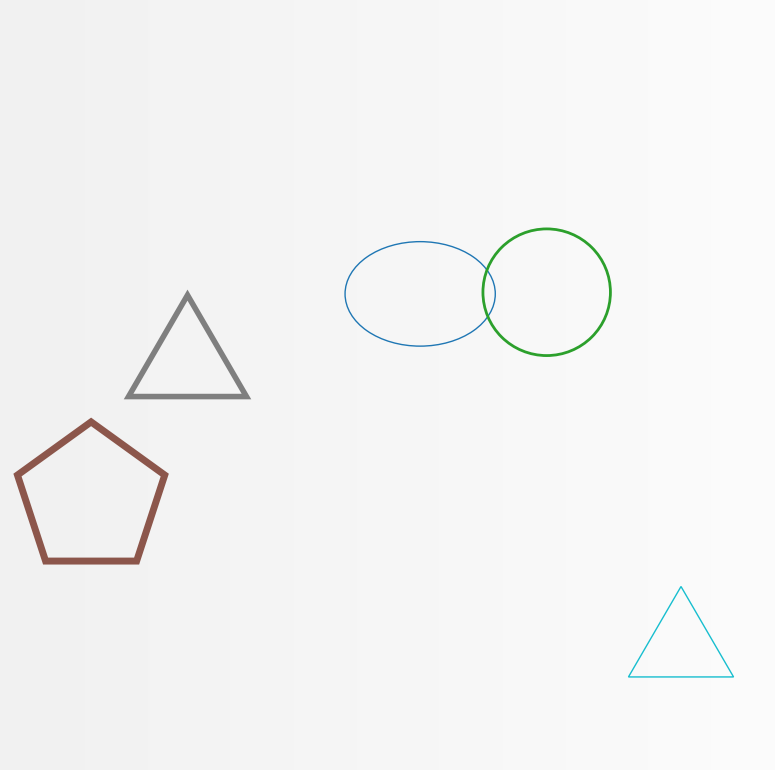[{"shape": "oval", "thickness": 0.5, "radius": 0.48, "center": [0.542, 0.618]}, {"shape": "circle", "thickness": 1, "radius": 0.41, "center": [0.705, 0.62]}, {"shape": "pentagon", "thickness": 2.5, "radius": 0.5, "center": [0.118, 0.352]}, {"shape": "triangle", "thickness": 2, "radius": 0.44, "center": [0.242, 0.529]}, {"shape": "triangle", "thickness": 0.5, "radius": 0.39, "center": [0.879, 0.16]}]